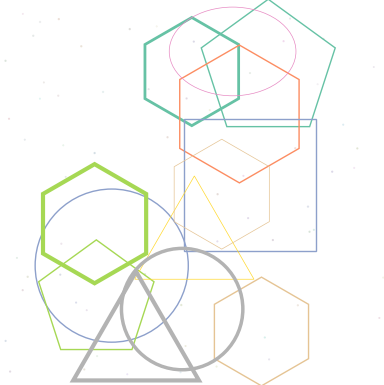[{"shape": "hexagon", "thickness": 2, "radius": 0.7, "center": [0.498, 0.814]}, {"shape": "pentagon", "thickness": 1, "radius": 0.91, "center": [0.697, 0.819]}, {"shape": "hexagon", "thickness": 1, "radius": 0.89, "center": [0.622, 0.704]}, {"shape": "square", "thickness": 1, "radius": 0.86, "center": [0.649, 0.519]}, {"shape": "circle", "thickness": 1, "radius": 0.99, "center": [0.29, 0.31]}, {"shape": "oval", "thickness": 0.5, "radius": 0.82, "center": [0.604, 0.866]}, {"shape": "hexagon", "thickness": 3, "radius": 0.77, "center": [0.246, 0.419]}, {"shape": "pentagon", "thickness": 1, "radius": 0.79, "center": [0.25, 0.219]}, {"shape": "triangle", "thickness": 0.5, "radius": 0.89, "center": [0.505, 0.364]}, {"shape": "hexagon", "thickness": 1, "radius": 0.71, "center": [0.679, 0.139]}, {"shape": "hexagon", "thickness": 0.5, "radius": 0.71, "center": [0.576, 0.496]}, {"shape": "circle", "thickness": 2.5, "radius": 0.79, "center": [0.473, 0.197]}, {"shape": "triangle", "thickness": 3, "radius": 0.94, "center": [0.353, 0.106]}]